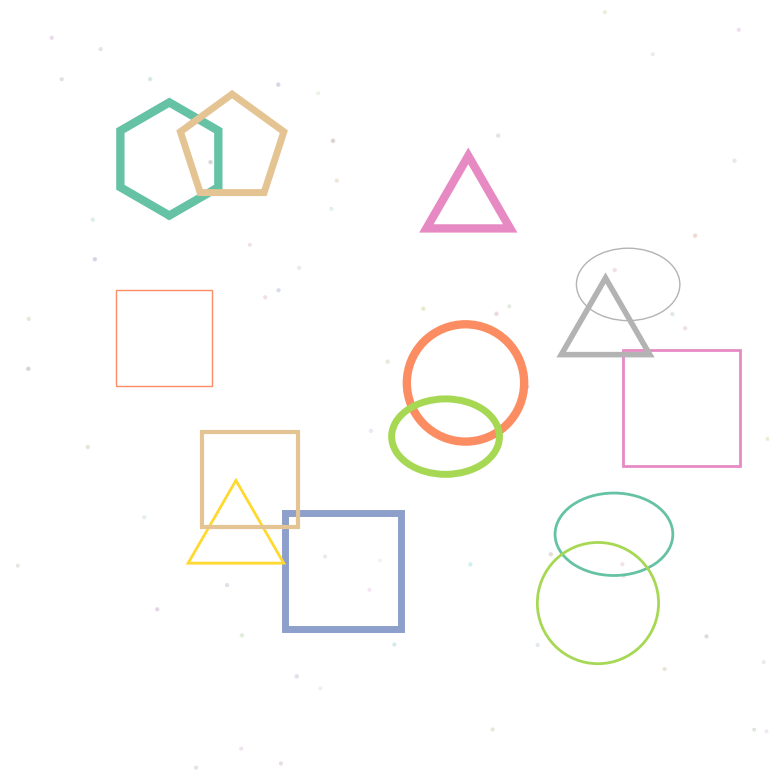[{"shape": "hexagon", "thickness": 3, "radius": 0.37, "center": [0.22, 0.794]}, {"shape": "oval", "thickness": 1, "radius": 0.38, "center": [0.797, 0.306]}, {"shape": "circle", "thickness": 3, "radius": 0.38, "center": [0.605, 0.503]}, {"shape": "square", "thickness": 0.5, "radius": 0.31, "center": [0.213, 0.561]}, {"shape": "square", "thickness": 2.5, "radius": 0.38, "center": [0.445, 0.258]}, {"shape": "square", "thickness": 1, "radius": 0.38, "center": [0.885, 0.47]}, {"shape": "triangle", "thickness": 3, "radius": 0.31, "center": [0.608, 0.735]}, {"shape": "circle", "thickness": 1, "radius": 0.39, "center": [0.777, 0.217]}, {"shape": "oval", "thickness": 2.5, "radius": 0.35, "center": [0.579, 0.433]}, {"shape": "triangle", "thickness": 1, "radius": 0.36, "center": [0.306, 0.304]}, {"shape": "square", "thickness": 1.5, "radius": 0.31, "center": [0.324, 0.377]}, {"shape": "pentagon", "thickness": 2.5, "radius": 0.35, "center": [0.301, 0.807]}, {"shape": "oval", "thickness": 0.5, "radius": 0.34, "center": [0.816, 0.631]}, {"shape": "triangle", "thickness": 2, "radius": 0.33, "center": [0.786, 0.573]}]